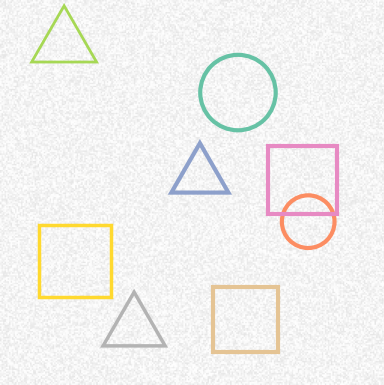[{"shape": "circle", "thickness": 3, "radius": 0.49, "center": [0.618, 0.76]}, {"shape": "circle", "thickness": 3, "radius": 0.34, "center": [0.801, 0.424]}, {"shape": "triangle", "thickness": 3, "radius": 0.43, "center": [0.519, 0.543]}, {"shape": "square", "thickness": 3, "radius": 0.44, "center": [0.786, 0.533]}, {"shape": "triangle", "thickness": 2, "radius": 0.49, "center": [0.167, 0.888]}, {"shape": "square", "thickness": 2.5, "radius": 0.47, "center": [0.196, 0.323]}, {"shape": "square", "thickness": 3, "radius": 0.42, "center": [0.638, 0.17]}, {"shape": "triangle", "thickness": 2.5, "radius": 0.47, "center": [0.348, 0.148]}]